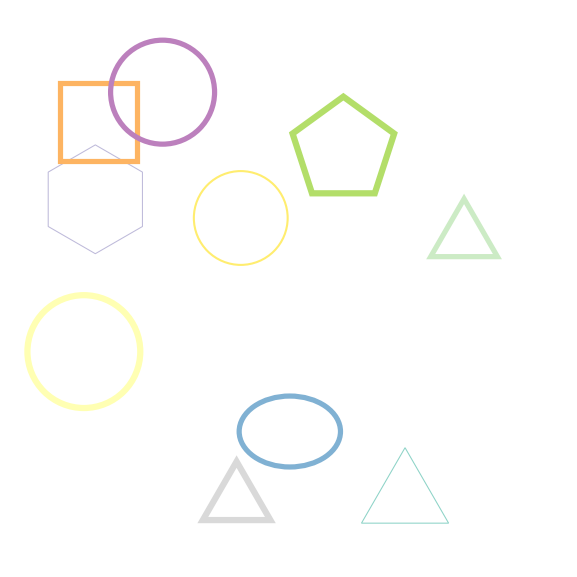[{"shape": "triangle", "thickness": 0.5, "radius": 0.44, "center": [0.701, 0.137]}, {"shape": "circle", "thickness": 3, "radius": 0.49, "center": [0.145, 0.39]}, {"shape": "hexagon", "thickness": 0.5, "radius": 0.47, "center": [0.165, 0.654]}, {"shape": "oval", "thickness": 2.5, "radius": 0.44, "center": [0.502, 0.252]}, {"shape": "square", "thickness": 2.5, "radius": 0.34, "center": [0.171, 0.788]}, {"shape": "pentagon", "thickness": 3, "radius": 0.46, "center": [0.595, 0.739]}, {"shape": "triangle", "thickness": 3, "radius": 0.34, "center": [0.41, 0.132]}, {"shape": "circle", "thickness": 2.5, "radius": 0.45, "center": [0.282, 0.84]}, {"shape": "triangle", "thickness": 2.5, "radius": 0.33, "center": [0.804, 0.588]}, {"shape": "circle", "thickness": 1, "radius": 0.41, "center": [0.417, 0.622]}]